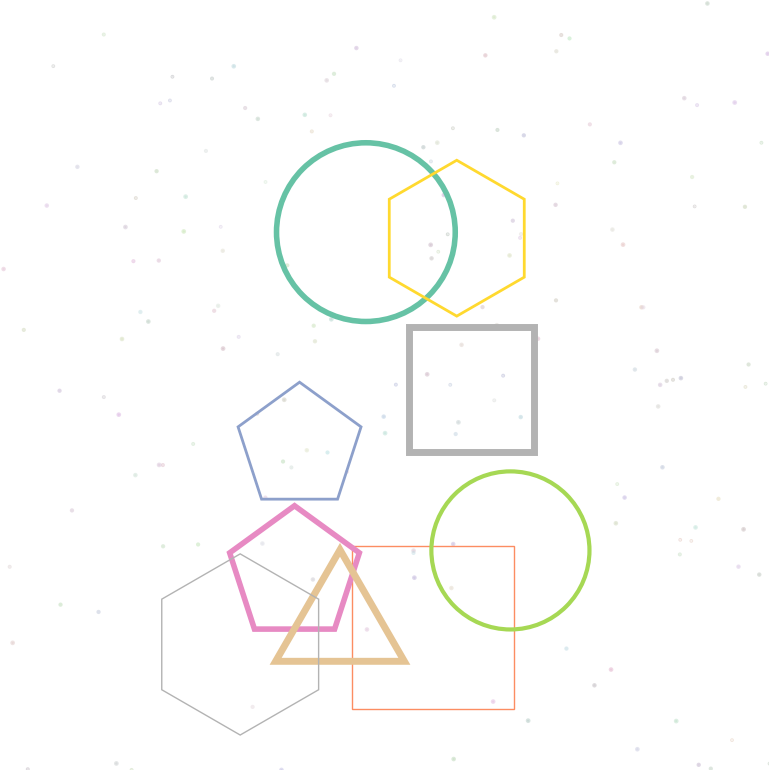[{"shape": "circle", "thickness": 2, "radius": 0.58, "center": [0.475, 0.699]}, {"shape": "square", "thickness": 0.5, "radius": 0.53, "center": [0.562, 0.185]}, {"shape": "pentagon", "thickness": 1, "radius": 0.42, "center": [0.389, 0.42]}, {"shape": "pentagon", "thickness": 2, "radius": 0.44, "center": [0.383, 0.255]}, {"shape": "circle", "thickness": 1.5, "radius": 0.51, "center": [0.663, 0.285]}, {"shape": "hexagon", "thickness": 1, "radius": 0.51, "center": [0.593, 0.691]}, {"shape": "triangle", "thickness": 2.5, "radius": 0.48, "center": [0.442, 0.189]}, {"shape": "hexagon", "thickness": 0.5, "radius": 0.59, "center": [0.312, 0.163]}, {"shape": "square", "thickness": 2.5, "radius": 0.41, "center": [0.613, 0.494]}]